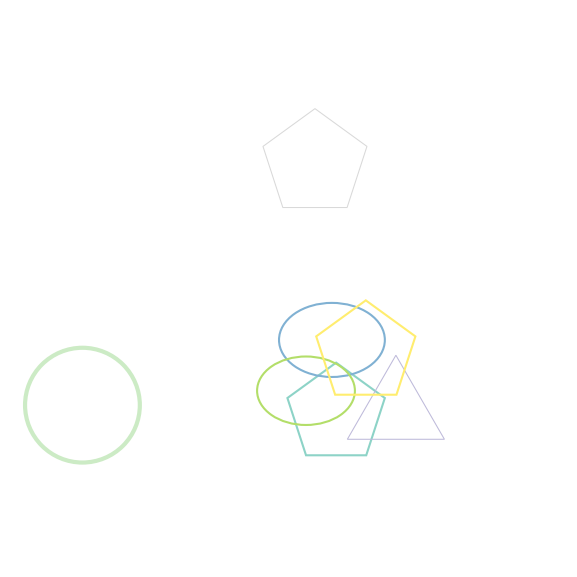[{"shape": "pentagon", "thickness": 1, "radius": 0.44, "center": [0.582, 0.283]}, {"shape": "triangle", "thickness": 0.5, "radius": 0.49, "center": [0.686, 0.287]}, {"shape": "oval", "thickness": 1, "radius": 0.46, "center": [0.575, 0.41]}, {"shape": "oval", "thickness": 1, "radius": 0.42, "center": [0.53, 0.323]}, {"shape": "pentagon", "thickness": 0.5, "radius": 0.47, "center": [0.545, 0.716]}, {"shape": "circle", "thickness": 2, "radius": 0.5, "center": [0.143, 0.298]}, {"shape": "pentagon", "thickness": 1, "radius": 0.45, "center": [0.633, 0.389]}]